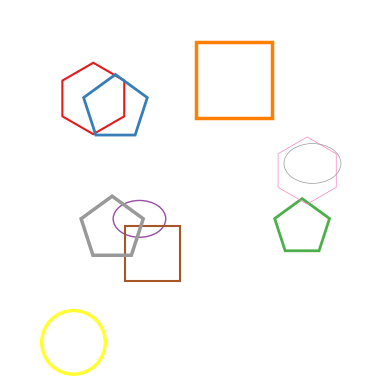[{"shape": "hexagon", "thickness": 1.5, "radius": 0.46, "center": [0.242, 0.744]}, {"shape": "pentagon", "thickness": 2, "radius": 0.43, "center": [0.3, 0.72]}, {"shape": "pentagon", "thickness": 2, "radius": 0.37, "center": [0.785, 0.409]}, {"shape": "oval", "thickness": 1, "radius": 0.34, "center": [0.362, 0.432]}, {"shape": "square", "thickness": 2.5, "radius": 0.49, "center": [0.607, 0.792]}, {"shape": "circle", "thickness": 2.5, "radius": 0.41, "center": [0.191, 0.111]}, {"shape": "square", "thickness": 1.5, "radius": 0.35, "center": [0.396, 0.342]}, {"shape": "hexagon", "thickness": 0.5, "radius": 0.44, "center": [0.798, 0.557]}, {"shape": "pentagon", "thickness": 2.5, "radius": 0.42, "center": [0.291, 0.406]}, {"shape": "oval", "thickness": 0.5, "radius": 0.37, "center": [0.812, 0.575]}]